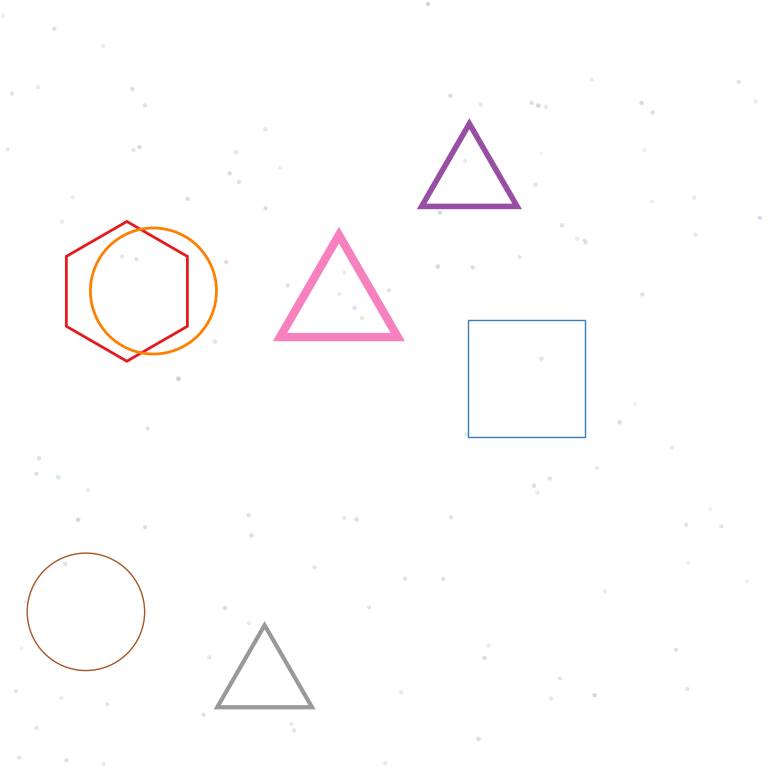[{"shape": "hexagon", "thickness": 1, "radius": 0.45, "center": [0.165, 0.622]}, {"shape": "square", "thickness": 0.5, "radius": 0.38, "center": [0.684, 0.508]}, {"shape": "triangle", "thickness": 2, "radius": 0.36, "center": [0.61, 0.768]}, {"shape": "circle", "thickness": 1, "radius": 0.41, "center": [0.199, 0.622]}, {"shape": "circle", "thickness": 0.5, "radius": 0.38, "center": [0.112, 0.205]}, {"shape": "triangle", "thickness": 3, "radius": 0.44, "center": [0.44, 0.606]}, {"shape": "triangle", "thickness": 1.5, "radius": 0.36, "center": [0.344, 0.117]}]